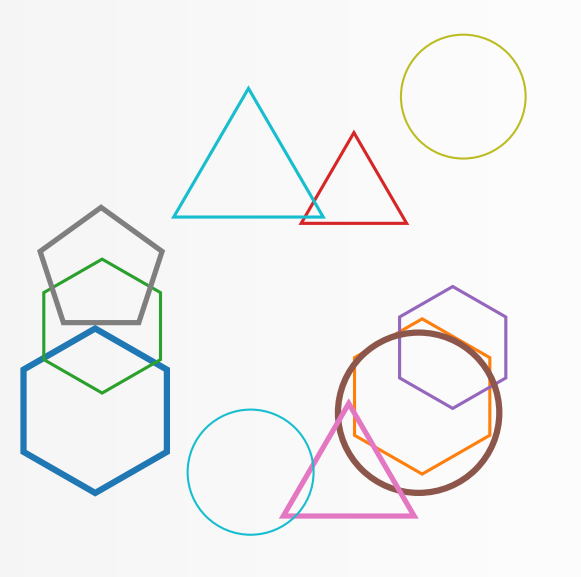[{"shape": "hexagon", "thickness": 3, "radius": 0.71, "center": [0.164, 0.288]}, {"shape": "hexagon", "thickness": 1.5, "radius": 0.67, "center": [0.726, 0.313]}, {"shape": "hexagon", "thickness": 1.5, "radius": 0.58, "center": [0.176, 0.434]}, {"shape": "triangle", "thickness": 1.5, "radius": 0.52, "center": [0.609, 0.665]}, {"shape": "hexagon", "thickness": 1.5, "radius": 0.53, "center": [0.779, 0.397]}, {"shape": "circle", "thickness": 3, "radius": 0.69, "center": [0.72, 0.284]}, {"shape": "triangle", "thickness": 2.5, "radius": 0.65, "center": [0.6, 0.171]}, {"shape": "pentagon", "thickness": 2.5, "radius": 0.55, "center": [0.174, 0.53]}, {"shape": "circle", "thickness": 1, "radius": 0.54, "center": [0.797, 0.832]}, {"shape": "triangle", "thickness": 1.5, "radius": 0.74, "center": [0.427, 0.698]}, {"shape": "circle", "thickness": 1, "radius": 0.54, "center": [0.431, 0.182]}]